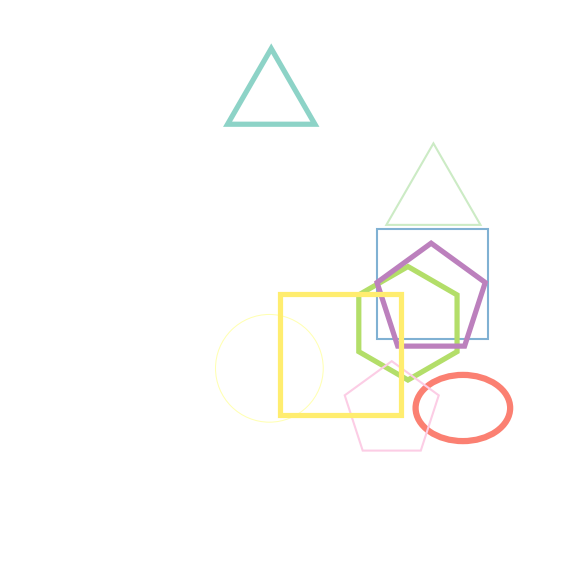[{"shape": "triangle", "thickness": 2.5, "radius": 0.44, "center": [0.47, 0.828]}, {"shape": "circle", "thickness": 0.5, "radius": 0.47, "center": [0.466, 0.361]}, {"shape": "oval", "thickness": 3, "radius": 0.41, "center": [0.802, 0.293]}, {"shape": "square", "thickness": 1, "radius": 0.48, "center": [0.749, 0.508]}, {"shape": "hexagon", "thickness": 2.5, "radius": 0.49, "center": [0.706, 0.439]}, {"shape": "pentagon", "thickness": 1, "radius": 0.43, "center": [0.678, 0.288]}, {"shape": "pentagon", "thickness": 2.5, "radius": 0.49, "center": [0.747, 0.479]}, {"shape": "triangle", "thickness": 1, "radius": 0.47, "center": [0.751, 0.657]}, {"shape": "square", "thickness": 2.5, "radius": 0.52, "center": [0.589, 0.386]}]